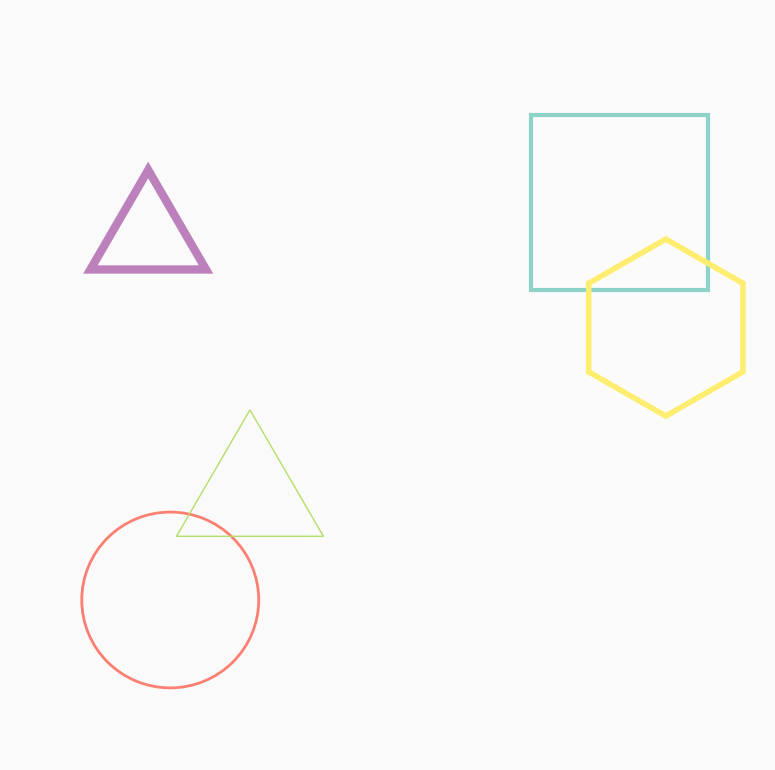[{"shape": "square", "thickness": 1.5, "radius": 0.57, "center": [0.8, 0.737]}, {"shape": "circle", "thickness": 1, "radius": 0.57, "center": [0.22, 0.221]}, {"shape": "triangle", "thickness": 0.5, "radius": 0.55, "center": [0.323, 0.358]}, {"shape": "triangle", "thickness": 3, "radius": 0.43, "center": [0.191, 0.693]}, {"shape": "hexagon", "thickness": 2, "radius": 0.57, "center": [0.859, 0.575]}]